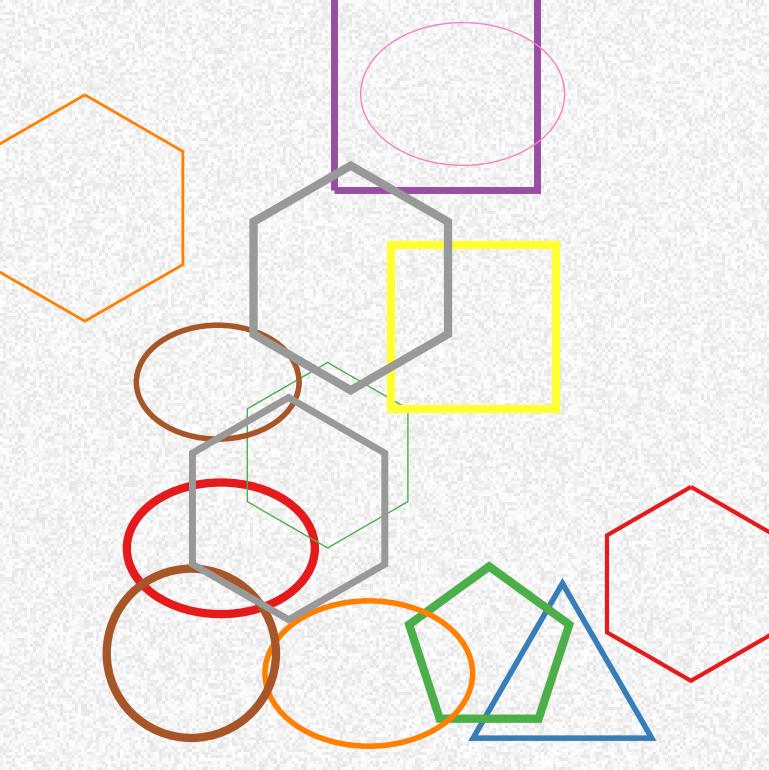[{"shape": "hexagon", "thickness": 1.5, "radius": 0.63, "center": [0.897, 0.242]}, {"shape": "oval", "thickness": 3, "radius": 0.61, "center": [0.287, 0.288]}, {"shape": "triangle", "thickness": 2, "radius": 0.67, "center": [0.73, 0.108]}, {"shape": "hexagon", "thickness": 0.5, "radius": 0.6, "center": [0.425, 0.409]}, {"shape": "pentagon", "thickness": 3, "radius": 0.55, "center": [0.635, 0.155]}, {"shape": "square", "thickness": 2.5, "radius": 0.66, "center": [0.565, 0.885]}, {"shape": "hexagon", "thickness": 1, "radius": 0.73, "center": [0.11, 0.73]}, {"shape": "oval", "thickness": 2, "radius": 0.67, "center": [0.479, 0.125]}, {"shape": "square", "thickness": 3, "radius": 0.53, "center": [0.615, 0.575]}, {"shape": "circle", "thickness": 3, "radius": 0.55, "center": [0.249, 0.152]}, {"shape": "oval", "thickness": 2, "radius": 0.53, "center": [0.283, 0.504]}, {"shape": "oval", "thickness": 0.5, "radius": 0.66, "center": [0.601, 0.878]}, {"shape": "hexagon", "thickness": 3, "radius": 0.73, "center": [0.456, 0.639]}, {"shape": "hexagon", "thickness": 2.5, "radius": 0.72, "center": [0.375, 0.339]}]